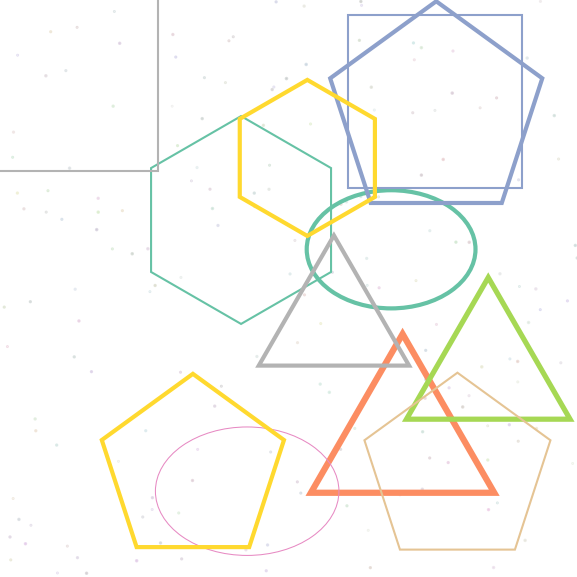[{"shape": "oval", "thickness": 2, "radius": 0.73, "center": [0.677, 0.567]}, {"shape": "hexagon", "thickness": 1, "radius": 0.9, "center": [0.417, 0.618]}, {"shape": "triangle", "thickness": 3, "radius": 0.92, "center": [0.697, 0.238]}, {"shape": "square", "thickness": 1, "radius": 0.75, "center": [0.753, 0.823]}, {"shape": "pentagon", "thickness": 2, "radius": 0.97, "center": [0.755, 0.804]}, {"shape": "oval", "thickness": 0.5, "radius": 0.79, "center": [0.428, 0.149]}, {"shape": "triangle", "thickness": 2.5, "radius": 0.82, "center": [0.845, 0.355]}, {"shape": "hexagon", "thickness": 2, "radius": 0.68, "center": [0.532, 0.726]}, {"shape": "pentagon", "thickness": 2, "radius": 0.83, "center": [0.334, 0.186]}, {"shape": "pentagon", "thickness": 1, "radius": 0.85, "center": [0.792, 0.184]}, {"shape": "triangle", "thickness": 2, "radius": 0.75, "center": [0.578, 0.441]}, {"shape": "square", "thickness": 1, "radius": 0.81, "center": [0.112, 0.865]}]